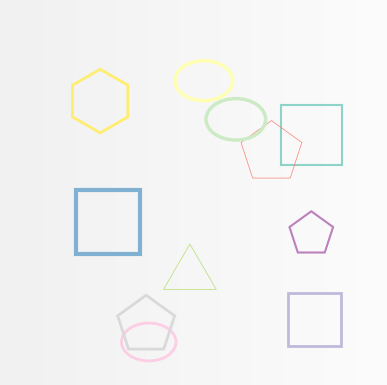[{"shape": "square", "thickness": 1.5, "radius": 0.39, "center": [0.804, 0.65]}, {"shape": "oval", "thickness": 2.5, "radius": 0.37, "center": [0.526, 0.79]}, {"shape": "square", "thickness": 2, "radius": 0.34, "center": [0.813, 0.17]}, {"shape": "pentagon", "thickness": 0.5, "radius": 0.41, "center": [0.7, 0.604]}, {"shape": "square", "thickness": 3, "radius": 0.42, "center": [0.279, 0.424]}, {"shape": "triangle", "thickness": 0.5, "radius": 0.39, "center": [0.49, 0.288]}, {"shape": "oval", "thickness": 2, "radius": 0.35, "center": [0.384, 0.112]}, {"shape": "pentagon", "thickness": 2, "radius": 0.39, "center": [0.377, 0.156]}, {"shape": "pentagon", "thickness": 1.5, "radius": 0.3, "center": [0.803, 0.392]}, {"shape": "oval", "thickness": 2.5, "radius": 0.38, "center": [0.609, 0.69]}, {"shape": "hexagon", "thickness": 2, "radius": 0.41, "center": [0.258, 0.737]}]